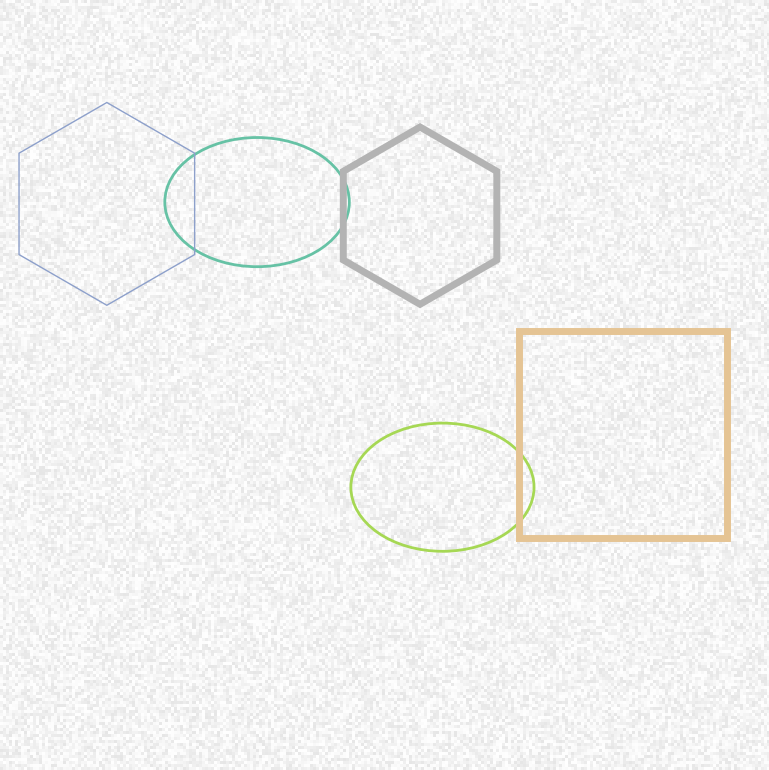[{"shape": "oval", "thickness": 1, "radius": 0.6, "center": [0.334, 0.738]}, {"shape": "hexagon", "thickness": 0.5, "radius": 0.66, "center": [0.139, 0.735]}, {"shape": "oval", "thickness": 1, "radius": 0.59, "center": [0.575, 0.367]}, {"shape": "square", "thickness": 2.5, "radius": 0.67, "center": [0.809, 0.435]}, {"shape": "hexagon", "thickness": 2.5, "radius": 0.58, "center": [0.546, 0.72]}]